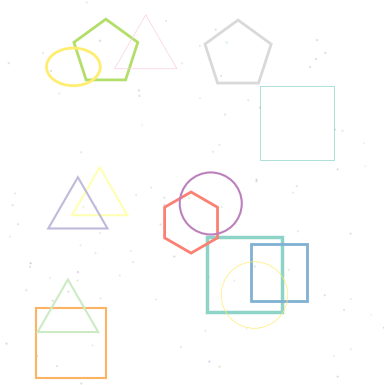[{"shape": "square", "thickness": 2.5, "radius": 0.49, "center": [0.634, 0.287]}, {"shape": "square", "thickness": 0.5, "radius": 0.48, "center": [0.771, 0.681]}, {"shape": "triangle", "thickness": 1.5, "radius": 0.41, "center": [0.259, 0.483]}, {"shape": "triangle", "thickness": 1.5, "radius": 0.44, "center": [0.202, 0.451]}, {"shape": "hexagon", "thickness": 2, "radius": 0.4, "center": [0.496, 0.422]}, {"shape": "square", "thickness": 2, "radius": 0.36, "center": [0.725, 0.292]}, {"shape": "square", "thickness": 1.5, "radius": 0.45, "center": [0.183, 0.109]}, {"shape": "pentagon", "thickness": 2, "radius": 0.44, "center": [0.275, 0.863]}, {"shape": "triangle", "thickness": 0.5, "radius": 0.47, "center": [0.379, 0.868]}, {"shape": "pentagon", "thickness": 2, "radius": 0.45, "center": [0.618, 0.857]}, {"shape": "circle", "thickness": 1.5, "radius": 0.4, "center": [0.547, 0.472]}, {"shape": "triangle", "thickness": 1.5, "radius": 0.45, "center": [0.176, 0.183]}, {"shape": "circle", "thickness": 0.5, "radius": 0.43, "center": [0.661, 0.234]}, {"shape": "oval", "thickness": 2, "radius": 0.35, "center": [0.191, 0.826]}]